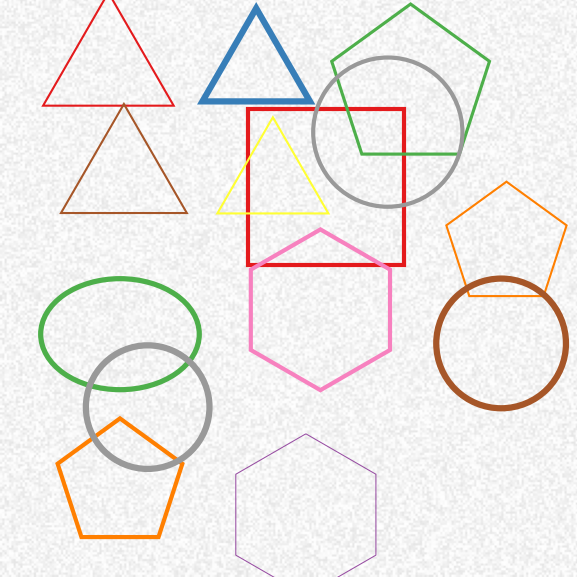[{"shape": "triangle", "thickness": 1, "radius": 0.65, "center": [0.188, 0.881]}, {"shape": "square", "thickness": 2, "radius": 0.68, "center": [0.565, 0.676]}, {"shape": "triangle", "thickness": 3, "radius": 0.54, "center": [0.444, 0.877]}, {"shape": "pentagon", "thickness": 1.5, "radius": 0.72, "center": [0.711, 0.849]}, {"shape": "oval", "thickness": 2.5, "radius": 0.69, "center": [0.208, 0.42]}, {"shape": "hexagon", "thickness": 0.5, "radius": 0.7, "center": [0.53, 0.108]}, {"shape": "pentagon", "thickness": 2, "radius": 0.57, "center": [0.208, 0.161]}, {"shape": "pentagon", "thickness": 1, "radius": 0.55, "center": [0.877, 0.575]}, {"shape": "triangle", "thickness": 1, "radius": 0.56, "center": [0.473, 0.685]}, {"shape": "circle", "thickness": 3, "radius": 0.56, "center": [0.868, 0.404]}, {"shape": "triangle", "thickness": 1, "radius": 0.63, "center": [0.215, 0.693]}, {"shape": "hexagon", "thickness": 2, "radius": 0.7, "center": [0.555, 0.463]}, {"shape": "circle", "thickness": 3, "radius": 0.54, "center": [0.256, 0.294]}, {"shape": "circle", "thickness": 2, "radius": 0.65, "center": [0.672, 0.77]}]